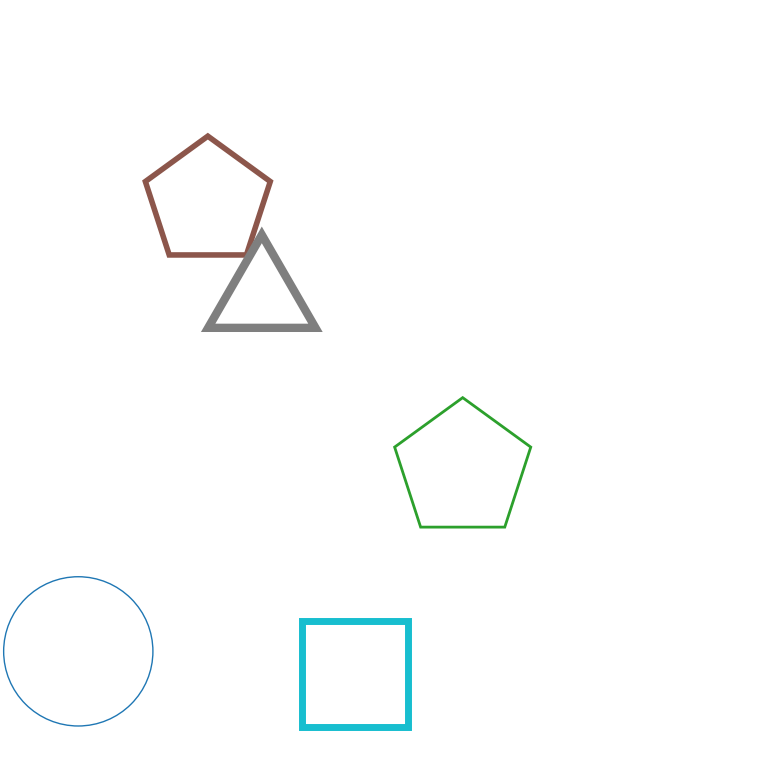[{"shape": "circle", "thickness": 0.5, "radius": 0.48, "center": [0.102, 0.154]}, {"shape": "pentagon", "thickness": 1, "radius": 0.46, "center": [0.601, 0.391]}, {"shape": "pentagon", "thickness": 2, "radius": 0.43, "center": [0.27, 0.738]}, {"shape": "triangle", "thickness": 3, "radius": 0.4, "center": [0.34, 0.614]}, {"shape": "square", "thickness": 2.5, "radius": 0.34, "center": [0.461, 0.125]}]